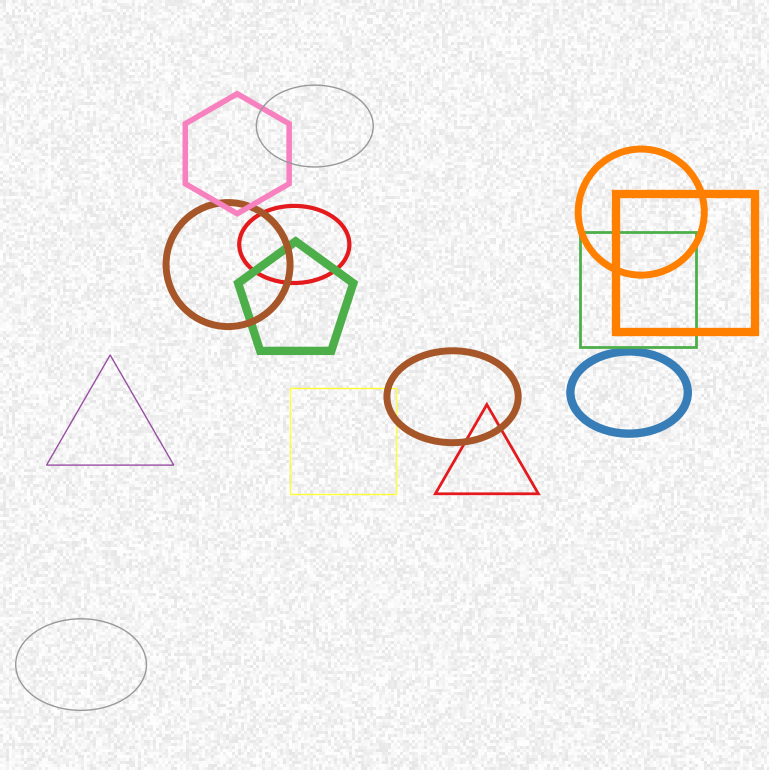[{"shape": "oval", "thickness": 1.5, "radius": 0.36, "center": [0.382, 0.683]}, {"shape": "triangle", "thickness": 1, "radius": 0.39, "center": [0.632, 0.397]}, {"shape": "oval", "thickness": 3, "radius": 0.38, "center": [0.817, 0.49]}, {"shape": "square", "thickness": 1, "radius": 0.38, "center": [0.829, 0.624]}, {"shape": "pentagon", "thickness": 3, "radius": 0.39, "center": [0.384, 0.608]}, {"shape": "triangle", "thickness": 0.5, "radius": 0.48, "center": [0.143, 0.444]}, {"shape": "square", "thickness": 3, "radius": 0.45, "center": [0.89, 0.659]}, {"shape": "circle", "thickness": 2.5, "radius": 0.41, "center": [0.833, 0.725]}, {"shape": "square", "thickness": 0.5, "radius": 0.34, "center": [0.445, 0.427]}, {"shape": "circle", "thickness": 2.5, "radius": 0.4, "center": [0.296, 0.656]}, {"shape": "oval", "thickness": 2.5, "radius": 0.43, "center": [0.588, 0.485]}, {"shape": "hexagon", "thickness": 2, "radius": 0.39, "center": [0.308, 0.8]}, {"shape": "oval", "thickness": 0.5, "radius": 0.38, "center": [0.409, 0.836]}, {"shape": "oval", "thickness": 0.5, "radius": 0.42, "center": [0.105, 0.137]}]